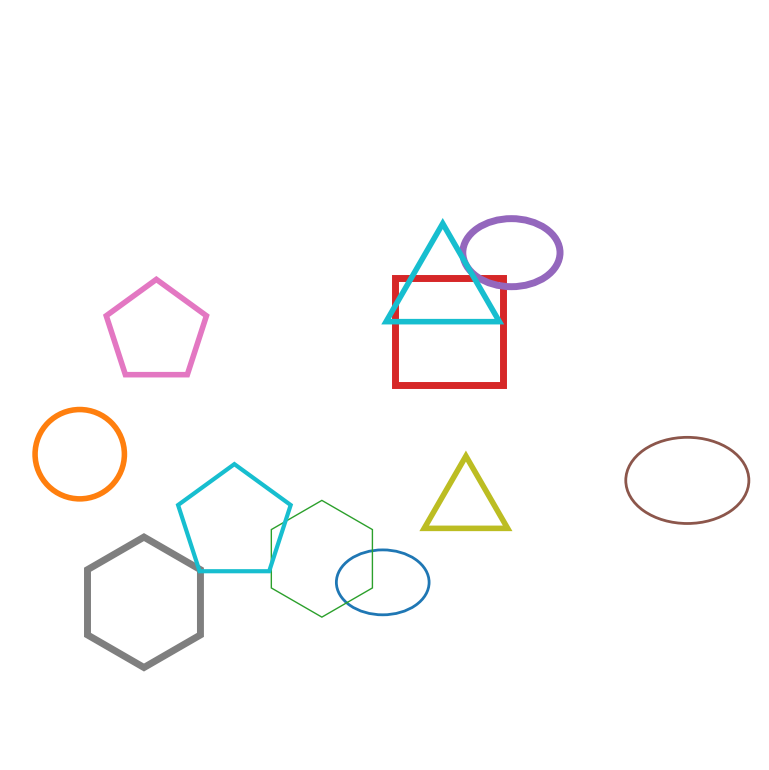[{"shape": "oval", "thickness": 1, "radius": 0.3, "center": [0.497, 0.244]}, {"shape": "circle", "thickness": 2, "radius": 0.29, "center": [0.104, 0.41]}, {"shape": "hexagon", "thickness": 0.5, "radius": 0.38, "center": [0.418, 0.274]}, {"shape": "square", "thickness": 2.5, "radius": 0.35, "center": [0.583, 0.569]}, {"shape": "oval", "thickness": 2.5, "radius": 0.32, "center": [0.664, 0.672]}, {"shape": "oval", "thickness": 1, "radius": 0.4, "center": [0.893, 0.376]}, {"shape": "pentagon", "thickness": 2, "radius": 0.34, "center": [0.203, 0.569]}, {"shape": "hexagon", "thickness": 2.5, "radius": 0.42, "center": [0.187, 0.218]}, {"shape": "triangle", "thickness": 2, "radius": 0.31, "center": [0.605, 0.345]}, {"shape": "triangle", "thickness": 2, "radius": 0.42, "center": [0.575, 0.625]}, {"shape": "pentagon", "thickness": 1.5, "radius": 0.38, "center": [0.304, 0.32]}]